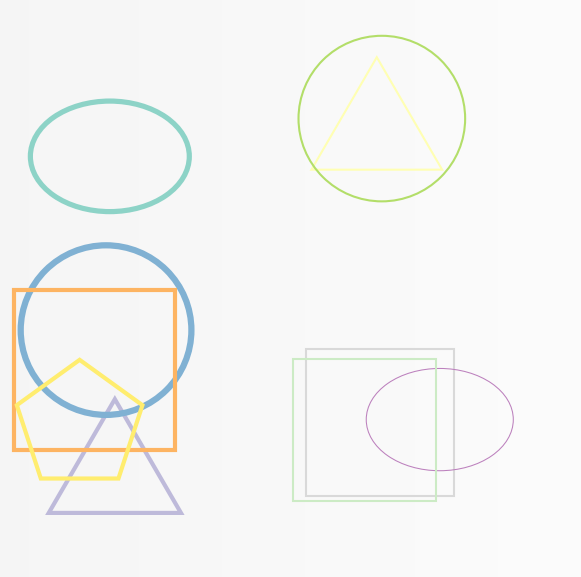[{"shape": "oval", "thickness": 2.5, "radius": 0.68, "center": [0.189, 0.728]}, {"shape": "triangle", "thickness": 1, "radius": 0.65, "center": [0.648, 0.77]}, {"shape": "triangle", "thickness": 2, "radius": 0.66, "center": [0.198, 0.177]}, {"shape": "circle", "thickness": 3, "radius": 0.73, "center": [0.182, 0.428]}, {"shape": "square", "thickness": 2, "radius": 0.69, "center": [0.162, 0.358]}, {"shape": "circle", "thickness": 1, "radius": 0.72, "center": [0.657, 0.794]}, {"shape": "square", "thickness": 1, "radius": 0.64, "center": [0.654, 0.268]}, {"shape": "oval", "thickness": 0.5, "radius": 0.63, "center": [0.757, 0.273]}, {"shape": "square", "thickness": 1, "radius": 0.61, "center": [0.627, 0.254]}, {"shape": "pentagon", "thickness": 2, "radius": 0.57, "center": [0.137, 0.262]}]